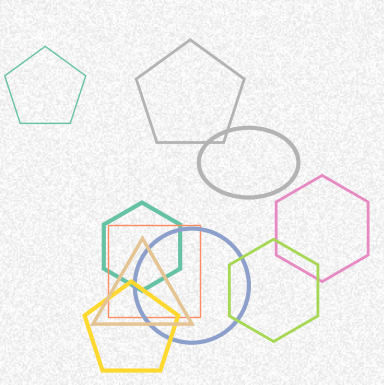[{"shape": "pentagon", "thickness": 1, "radius": 0.55, "center": [0.117, 0.769]}, {"shape": "hexagon", "thickness": 3, "radius": 0.57, "center": [0.369, 0.359]}, {"shape": "square", "thickness": 1, "radius": 0.6, "center": [0.401, 0.296]}, {"shape": "circle", "thickness": 3, "radius": 0.74, "center": [0.498, 0.258]}, {"shape": "hexagon", "thickness": 2, "radius": 0.69, "center": [0.837, 0.406]}, {"shape": "hexagon", "thickness": 2, "radius": 0.66, "center": [0.711, 0.246]}, {"shape": "pentagon", "thickness": 3, "radius": 0.64, "center": [0.341, 0.141]}, {"shape": "triangle", "thickness": 2.5, "radius": 0.74, "center": [0.37, 0.232]}, {"shape": "pentagon", "thickness": 2, "radius": 0.74, "center": [0.494, 0.749]}, {"shape": "oval", "thickness": 3, "radius": 0.65, "center": [0.646, 0.578]}]